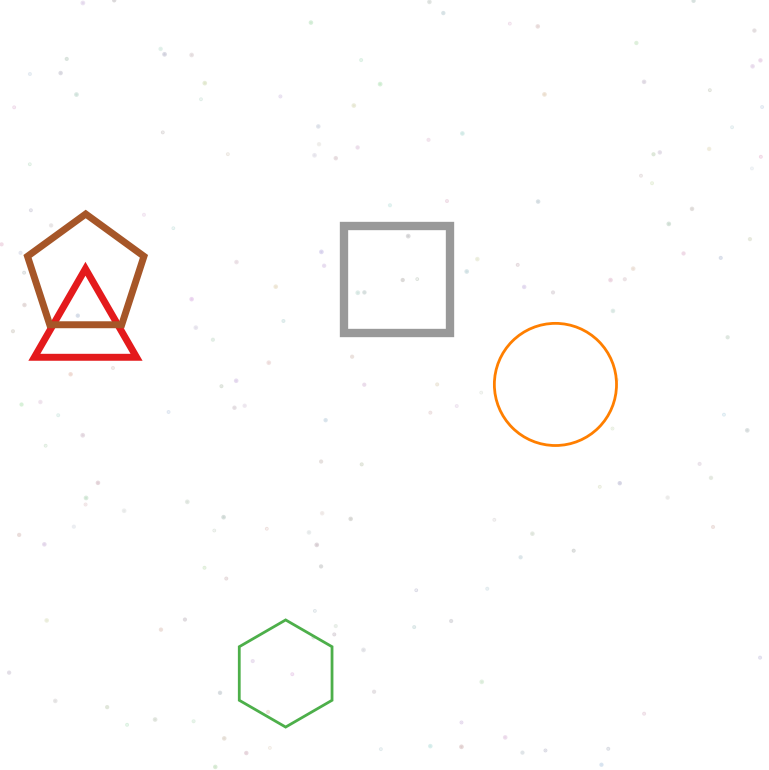[{"shape": "triangle", "thickness": 2.5, "radius": 0.38, "center": [0.111, 0.574]}, {"shape": "hexagon", "thickness": 1, "radius": 0.35, "center": [0.371, 0.125]}, {"shape": "circle", "thickness": 1, "radius": 0.4, "center": [0.721, 0.501]}, {"shape": "pentagon", "thickness": 2.5, "radius": 0.4, "center": [0.111, 0.643]}, {"shape": "square", "thickness": 3, "radius": 0.35, "center": [0.515, 0.637]}]